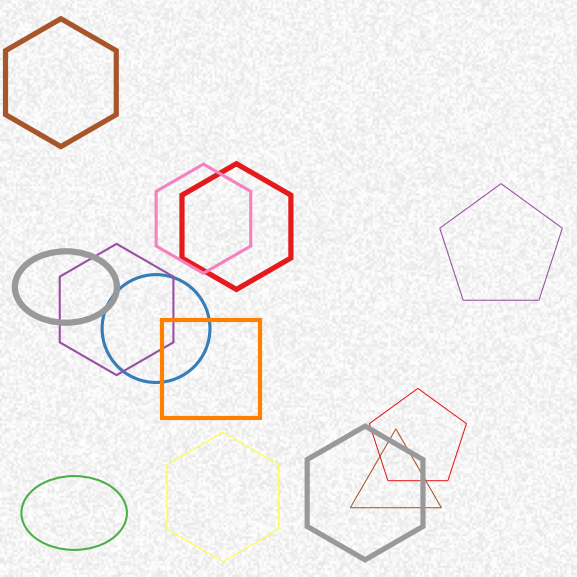[{"shape": "hexagon", "thickness": 2.5, "radius": 0.54, "center": [0.409, 0.607]}, {"shape": "pentagon", "thickness": 0.5, "radius": 0.44, "center": [0.724, 0.238]}, {"shape": "circle", "thickness": 1.5, "radius": 0.47, "center": [0.27, 0.43]}, {"shape": "oval", "thickness": 1, "radius": 0.46, "center": [0.128, 0.111]}, {"shape": "hexagon", "thickness": 1, "radius": 0.57, "center": [0.202, 0.463]}, {"shape": "pentagon", "thickness": 0.5, "radius": 0.56, "center": [0.868, 0.57]}, {"shape": "square", "thickness": 2, "radius": 0.42, "center": [0.365, 0.361]}, {"shape": "hexagon", "thickness": 0.5, "radius": 0.56, "center": [0.386, 0.139]}, {"shape": "hexagon", "thickness": 2.5, "radius": 0.55, "center": [0.105, 0.856]}, {"shape": "triangle", "thickness": 0.5, "radius": 0.46, "center": [0.685, 0.165]}, {"shape": "hexagon", "thickness": 1.5, "radius": 0.47, "center": [0.352, 0.62]}, {"shape": "oval", "thickness": 3, "radius": 0.44, "center": [0.114, 0.502]}, {"shape": "hexagon", "thickness": 2.5, "radius": 0.58, "center": [0.632, 0.145]}]